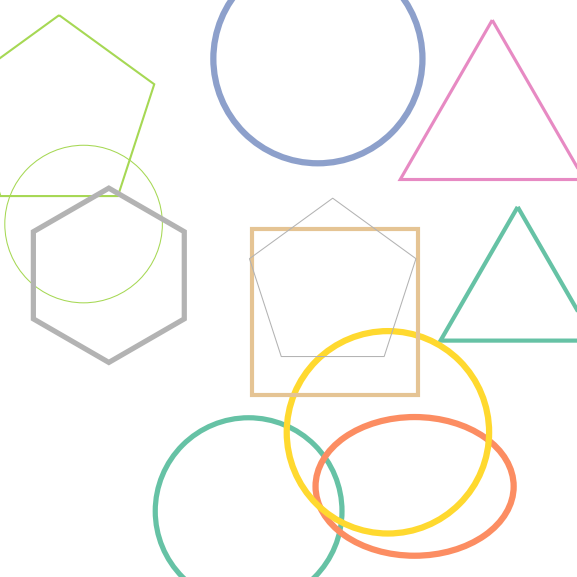[{"shape": "triangle", "thickness": 2, "radius": 0.77, "center": [0.896, 0.486]}, {"shape": "circle", "thickness": 2.5, "radius": 0.81, "center": [0.431, 0.114]}, {"shape": "oval", "thickness": 3, "radius": 0.86, "center": [0.718, 0.157]}, {"shape": "circle", "thickness": 3, "radius": 0.91, "center": [0.55, 0.897]}, {"shape": "triangle", "thickness": 1.5, "radius": 0.92, "center": [0.852, 0.78]}, {"shape": "circle", "thickness": 0.5, "radius": 0.68, "center": [0.145, 0.611]}, {"shape": "pentagon", "thickness": 1, "radius": 0.87, "center": [0.102, 0.8]}, {"shape": "circle", "thickness": 3, "radius": 0.88, "center": [0.672, 0.251]}, {"shape": "square", "thickness": 2, "radius": 0.72, "center": [0.58, 0.459]}, {"shape": "hexagon", "thickness": 2.5, "radius": 0.75, "center": [0.188, 0.522]}, {"shape": "pentagon", "thickness": 0.5, "radius": 0.76, "center": [0.576, 0.504]}]